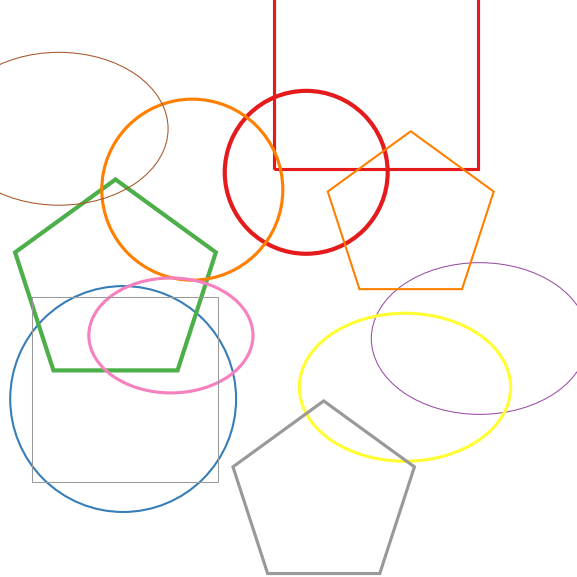[{"shape": "square", "thickness": 1.5, "radius": 0.88, "center": [0.651, 0.883]}, {"shape": "circle", "thickness": 2, "radius": 0.71, "center": [0.53, 0.701]}, {"shape": "circle", "thickness": 1, "radius": 0.98, "center": [0.213, 0.308]}, {"shape": "pentagon", "thickness": 2, "radius": 0.91, "center": [0.2, 0.506]}, {"shape": "oval", "thickness": 0.5, "radius": 0.94, "center": [0.831, 0.413]}, {"shape": "circle", "thickness": 1.5, "radius": 0.78, "center": [0.333, 0.671]}, {"shape": "pentagon", "thickness": 1, "radius": 0.76, "center": [0.711, 0.621]}, {"shape": "oval", "thickness": 1.5, "radius": 0.92, "center": [0.701, 0.329]}, {"shape": "oval", "thickness": 0.5, "radius": 0.95, "center": [0.102, 0.776]}, {"shape": "oval", "thickness": 1.5, "radius": 0.71, "center": [0.296, 0.418]}, {"shape": "pentagon", "thickness": 1.5, "radius": 0.83, "center": [0.561, 0.14]}, {"shape": "square", "thickness": 0.5, "radius": 0.8, "center": [0.217, 0.325]}]